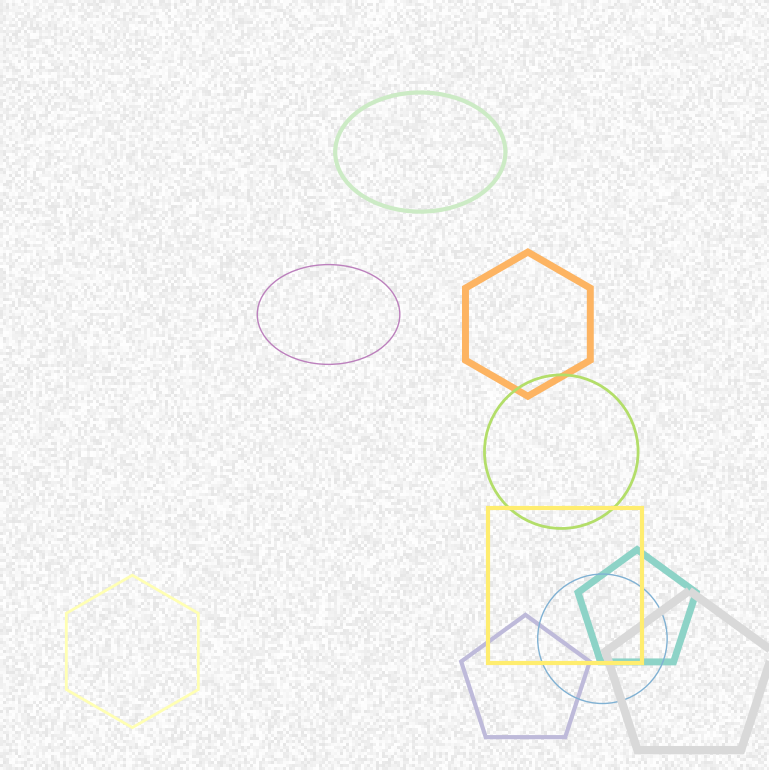[{"shape": "pentagon", "thickness": 2.5, "radius": 0.4, "center": [0.827, 0.206]}, {"shape": "hexagon", "thickness": 1, "radius": 0.49, "center": [0.172, 0.154]}, {"shape": "pentagon", "thickness": 1.5, "radius": 0.44, "center": [0.682, 0.114]}, {"shape": "circle", "thickness": 0.5, "radius": 0.42, "center": [0.782, 0.17]}, {"shape": "hexagon", "thickness": 2.5, "radius": 0.47, "center": [0.686, 0.579]}, {"shape": "circle", "thickness": 1, "radius": 0.5, "center": [0.729, 0.413]}, {"shape": "pentagon", "thickness": 3, "radius": 0.57, "center": [0.895, 0.118]}, {"shape": "oval", "thickness": 0.5, "radius": 0.46, "center": [0.427, 0.592]}, {"shape": "oval", "thickness": 1.5, "radius": 0.55, "center": [0.546, 0.803]}, {"shape": "square", "thickness": 1.5, "radius": 0.5, "center": [0.734, 0.24]}]